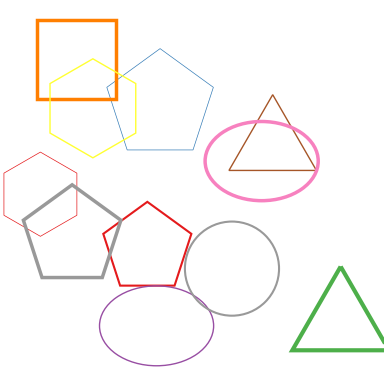[{"shape": "hexagon", "thickness": 0.5, "radius": 0.55, "center": [0.105, 0.496]}, {"shape": "pentagon", "thickness": 1.5, "radius": 0.6, "center": [0.383, 0.355]}, {"shape": "pentagon", "thickness": 0.5, "radius": 0.73, "center": [0.416, 0.728]}, {"shape": "triangle", "thickness": 3, "radius": 0.72, "center": [0.885, 0.163]}, {"shape": "oval", "thickness": 1, "radius": 0.74, "center": [0.407, 0.154]}, {"shape": "square", "thickness": 2.5, "radius": 0.51, "center": [0.198, 0.845]}, {"shape": "hexagon", "thickness": 1, "radius": 0.64, "center": [0.241, 0.719]}, {"shape": "triangle", "thickness": 1, "radius": 0.66, "center": [0.708, 0.623]}, {"shape": "oval", "thickness": 2.5, "radius": 0.73, "center": [0.68, 0.582]}, {"shape": "circle", "thickness": 1.5, "radius": 0.61, "center": [0.603, 0.302]}, {"shape": "pentagon", "thickness": 2.5, "radius": 0.67, "center": [0.187, 0.387]}]